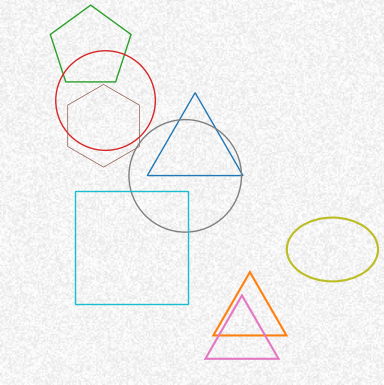[{"shape": "triangle", "thickness": 1, "radius": 0.72, "center": [0.507, 0.616]}, {"shape": "triangle", "thickness": 1.5, "radius": 0.55, "center": [0.649, 0.184]}, {"shape": "pentagon", "thickness": 1, "radius": 0.55, "center": [0.236, 0.876]}, {"shape": "circle", "thickness": 1, "radius": 0.65, "center": [0.274, 0.739]}, {"shape": "hexagon", "thickness": 0.5, "radius": 0.54, "center": [0.269, 0.673]}, {"shape": "triangle", "thickness": 1.5, "radius": 0.55, "center": [0.628, 0.123]}, {"shape": "circle", "thickness": 1, "radius": 0.73, "center": [0.481, 0.543]}, {"shape": "oval", "thickness": 1.5, "radius": 0.59, "center": [0.863, 0.352]}, {"shape": "square", "thickness": 1, "radius": 0.73, "center": [0.342, 0.357]}]